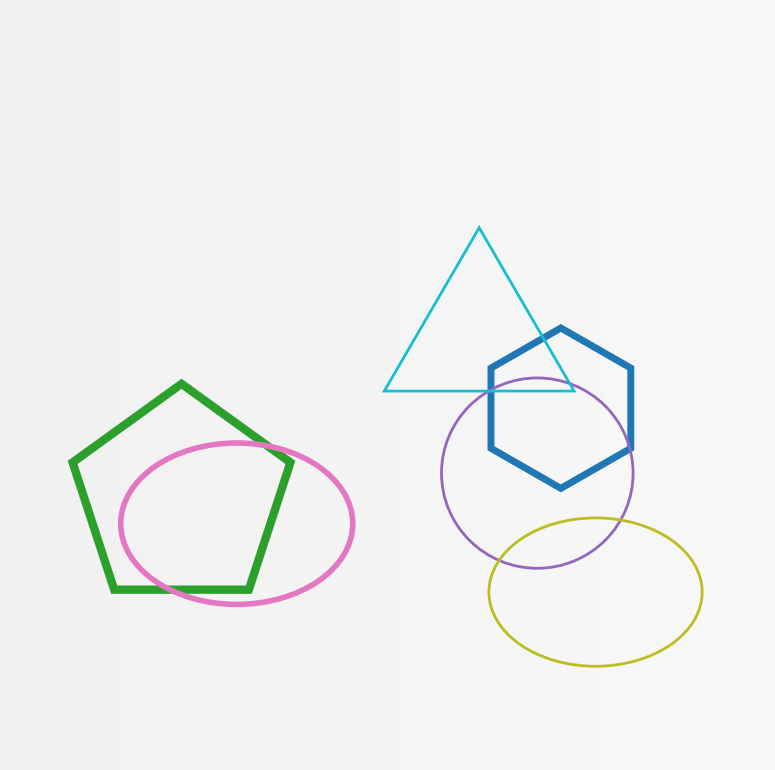[{"shape": "hexagon", "thickness": 2.5, "radius": 0.52, "center": [0.724, 0.47]}, {"shape": "pentagon", "thickness": 3, "radius": 0.74, "center": [0.234, 0.354]}, {"shape": "circle", "thickness": 1, "radius": 0.62, "center": [0.693, 0.386]}, {"shape": "oval", "thickness": 2, "radius": 0.75, "center": [0.305, 0.32]}, {"shape": "oval", "thickness": 1, "radius": 0.69, "center": [0.768, 0.231]}, {"shape": "triangle", "thickness": 1, "radius": 0.71, "center": [0.618, 0.563]}]